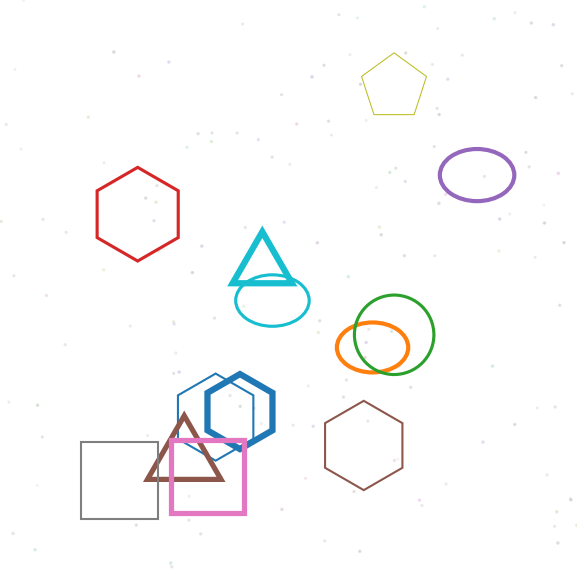[{"shape": "hexagon", "thickness": 1, "radius": 0.38, "center": [0.373, 0.277]}, {"shape": "hexagon", "thickness": 3, "radius": 0.32, "center": [0.416, 0.286]}, {"shape": "oval", "thickness": 2, "radius": 0.31, "center": [0.645, 0.397]}, {"shape": "circle", "thickness": 1.5, "radius": 0.34, "center": [0.683, 0.419]}, {"shape": "hexagon", "thickness": 1.5, "radius": 0.41, "center": [0.238, 0.628]}, {"shape": "oval", "thickness": 2, "radius": 0.32, "center": [0.826, 0.696]}, {"shape": "hexagon", "thickness": 1, "radius": 0.39, "center": [0.63, 0.228]}, {"shape": "triangle", "thickness": 2.5, "radius": 0.37, "center": [0.319, 0.206]}, {"shape": "square", "thickness": 2.5, "radius": 0.32, "center": [0.36, 0.173]}, {"shape": "square", "thickness": 1, "radius": 0.33, "center": [0.207, 0.167]}, {"shape": "pentagon", "thickness": 0.5, "radius": 0.3, "center": [0.682, 0.848]}, {"shape": "oval", "thickness": 1.5, "radius": 0.32, "center": [0.472, 0.479]}, {"shape": "triangle", "thickness": 3, "radius": 0.3, "center": [0.454, 0.538]}]